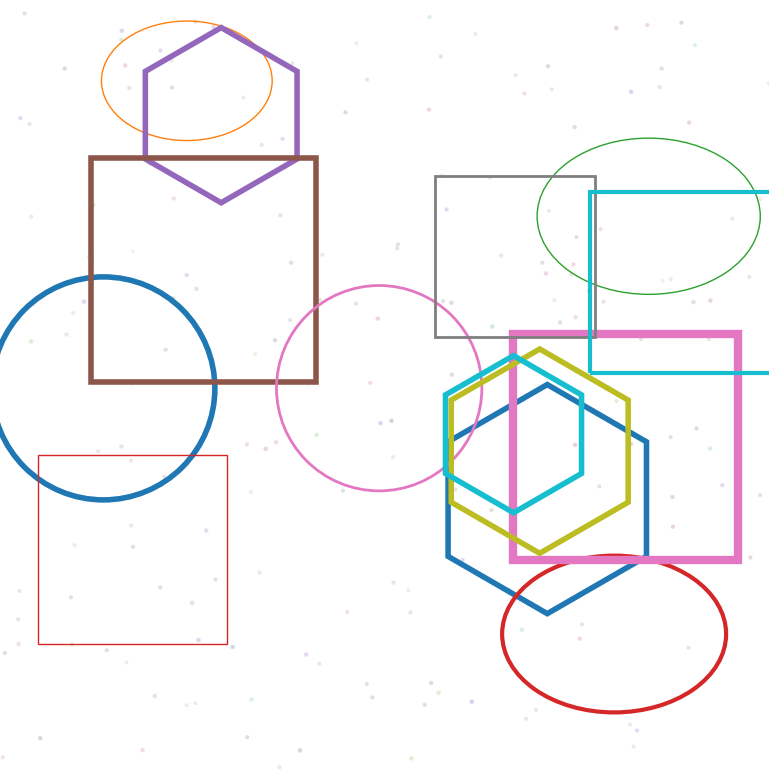[{"shape": "circle", "thickness": 2, "radius": 0.72, "center": [0.134, 0.496]}, {"shape": "hexagon", "thickness": 2, "radius": 0.74, "center": [0.711, 0.352]}, {"shape": "oval", "thickness": 0.5, "radius": 0.55, "center": [0.243, 0.895]}, {"shape": "oval", "thickness": 0.5, "radius": 0.72, "center": [0.842, 0.719]}, {"shape": "oval", "thickness": 1.5, "radius": 0.73, "center": [0.798, 0.177]}, {"shape": "square", "thickness": 0.5, "radius": 0.62, "center": [0.172, 0.286]}, {"shape": "hexagon", "thickness": 2, "radius": 0.57, "center": [0.287, 0.85]}, {"shape": "square", "thickness": 2, "radius": 0.73, "center": [0.264, 0.65]}, {"shape": "circle", "thickness": 1, "radius": 0.67, "center": [0.492, 0.496]}, {"shape": "square", "thickness": 3, "radius": 0.73, "center": [0.812, 0.42]}, {"shape": "square", "thickness": 1, "radius": 0.52, "center": [0.669, 0.667]}, {"shape": "hexagon", "thickness": 2, "radius": 0.66, "center": [0.701, 0.414]}, {"shape": "hexagon", "thickness": 2, "radius": 0.51, "center": [0.667, 0.436]}, {"shape": "square", "thickness": 1.5, "radius": 0.59, "center": [0.883, 0.633]}]